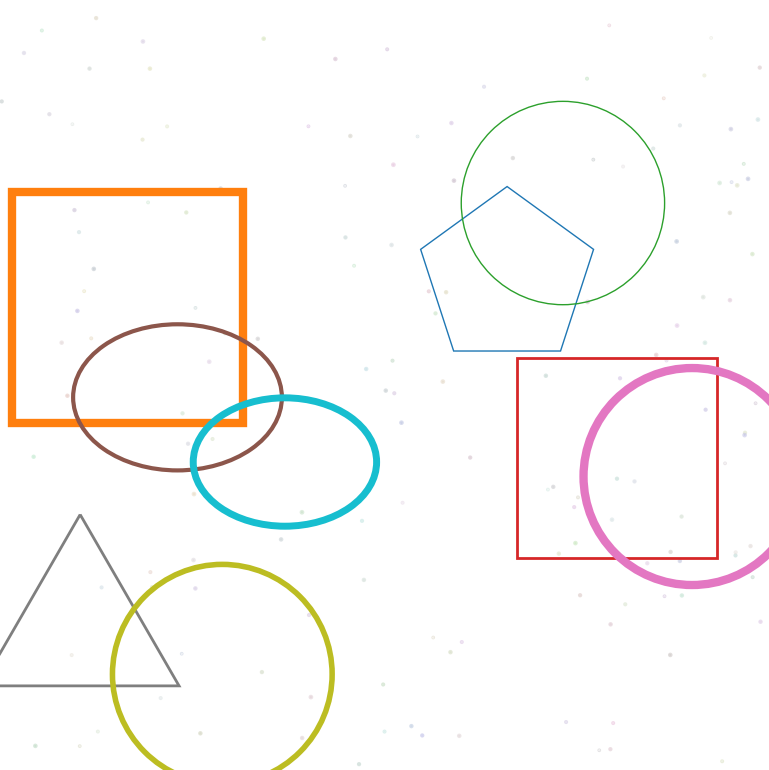[{"shape": "pentagon", "thickness": 0.5, "radius": 0.59, "center": [0.659, 0.64]}, {"shape": "square", "thickness": 3, "radius": 0.75, "center": [0.165, 0.601]}, {"shape": "circle", "thickness": 0.5, "radius": 0.66, "center": [0.731, 0.736]}, {"shape": "square", "thickness": 1, "radius": 0.65, "center": [0.802, 0.405]}, {"shape": "oval", "thickness": 1.5, "radius": 0.68, "center": [0.231, 0.484]}, {"shape": "circle", "thickness": 3, "radius": 0.7, "center": [0.899, 0.381]}, {"shape": "triangle", "thickness": 1, "radius": 0.74, "center": [0.104, 0.183]}, {"shape": "circle", "thickness": 2, "radius": 0.71, "center": [0.289, 0.124]}, {"shape": "oval", "thickness": 2.5, "radius": 0.6, "center": [0.37, 0.4]}]